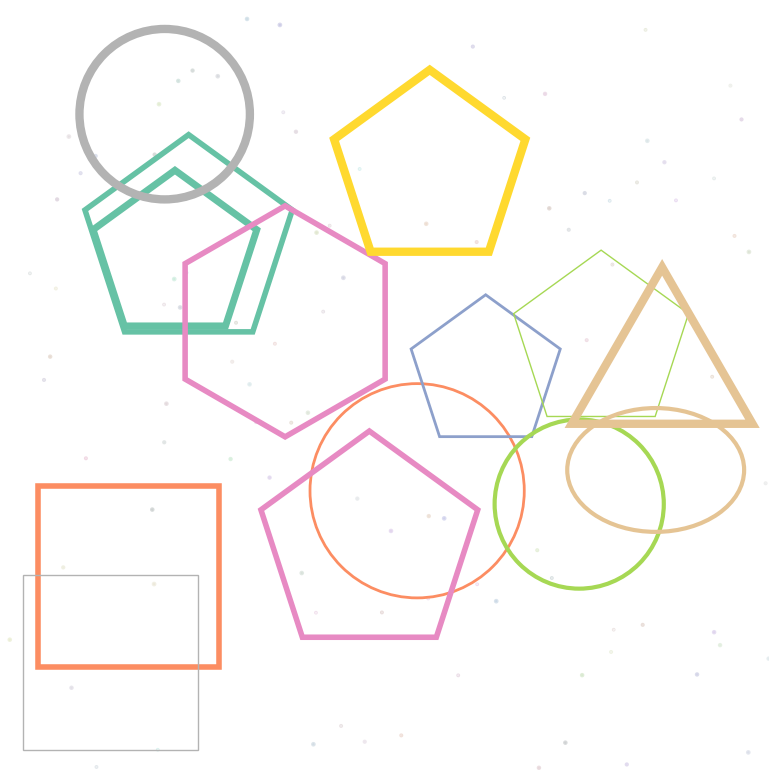[{"shape": "pentagon", "thickness": 2.5, "radius": 0.56, "center": [0.227, 0.667]}, {"shape": "pentagon", "thickness": 2, "radius": 0.71, "center": [0.245, 0.684]}, {"shape": "circle", "thickness": 1, "radius": 0.7, "center": [0.542, 0.363]}, {"shape": "square", "thickness": 2, "radius": 0.59, "center": [0.167, 0.252]}, {"shape": "pentagon", "thickness": 1, "radius": 0.51, "center": [0.631, 0.515]}, {"shape": "hexagon", "thickness": 2, "radius": 0.75, "center": [0.37, 0.583]}, {"shape": "pentagon", "thickness": 2, "radius": 0.74, "center": [0.48, 0.292]}, {"shape": "circle", "thickness": 1.5, "radius": 0.55, "center": [0.752, 0.345]}, {"shape": "pentagon", "thickness": 0.5, "radius": 0.6, "center": [0.781, 0.556]}, {"shape": "pentagon", "thickness": 3, "radius": 0.65, "center": [0.558, 0.779]}, {"shape": "oval", "thickness": 1.5, "radius": 0.57, "center": [0.852, 0.39]}, {"shape": "triangle", "thickness": 3, "radius": 0.68, "center": [0.86, 0.517]}, {"shape": "square", "thickness": 0.5, "radius": 0.57, "center": [0.143, 0.14]}, {"shape": "circle", "thickness": 3, "radius": 0.55, "center": [0.214, 0.852]}]